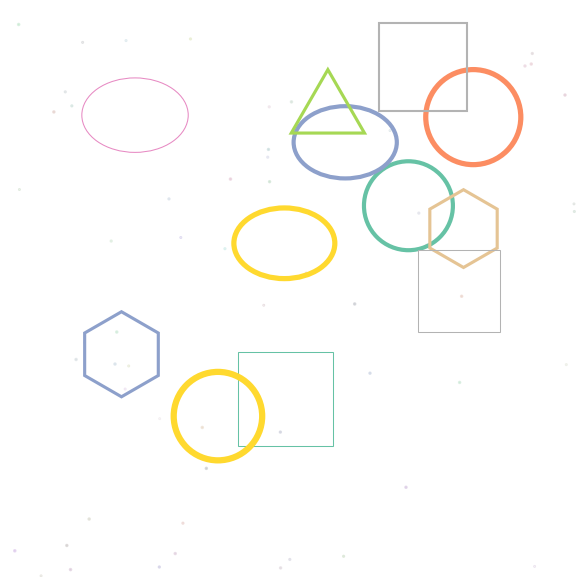[{"shape": "circle", "thickness": 2, "radius": 0.39, "center": [0.707, 0.643]}, {"shape": "square", "thickness": 0.5, "radius": 0.41, "center": [0.494, 0.308]}, {"shape": "circle", "thickness": 2.5, "radius": 0.41, "center": [0.82, 0.796]}, {"shape": "hexagon", "thickness": 1.5, "radius": 0.37, "center": [0.21, 0.386]}, {"shape": "oval", "thickness": 2, "radius": 0.45, "center": [0.598, 0.753]}, {"shape": "oval", "thickness": 0.5, "radius": 0.46, "center": [0.234, 0.8]}, {"shape": "triangle", "thickness": 1.5, "radius": 0.37, "center": [0.568, 0.805]}, {"shape": "circle", "thickness": 3, "radius": 0.38, "center": [0.377, 0.279]}, {"shape": "oval", "thickness": 2.5, "radius": 0.44, "center": [0.492, 0.578]}, {"shape": "hexagon", "thickness": 1.5, "radius": 0.34, "center": [0.803, 0.603]}, {"shape": "square", "thickness": 1, "radius": 0.38, "center": [0.733, 0.883]}, {"shape": "square", "thickness": 0.5, "radius": 0.36, "center": [0.795, 0.496]}]